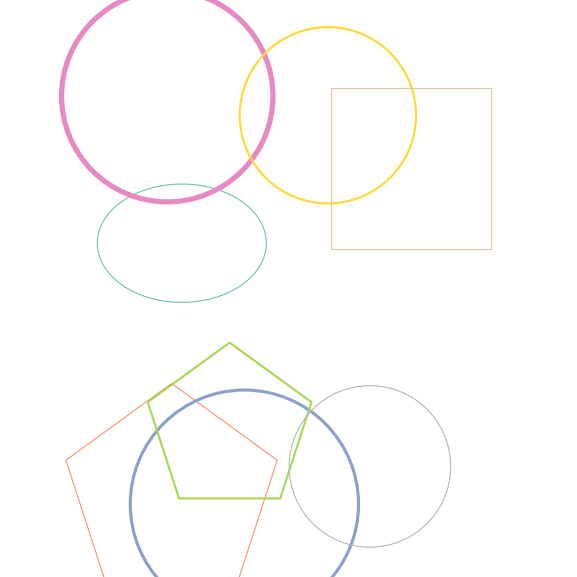[{"shape": "oval", "thickness": 0.5, "radius": 0.73, "center": [0.315, 0.578]}, {"shape": "pentagon", "thickness": 0.5, "radius": 0.96, "center": [0.297, 0.143]}, {"shape": "circle", "thickness": 1.5, "radius": 0.99, "center": [0.423, 0.126]}, {"shape": "circle", "thickness": 2.5, "radius": 0.91, "center": [0.29, 0.833]}, {"shape": "pentagon", "thickness": 1, "radius": 0.75, "center": [0.398, 0.257]}, {"shape": "circle", "thickness": 1, "radius": 0.76, "center": [0.568, 0.8]}, {"shape": "square", "thickness": 0.5, "radius": 0.69, "center": [0.712, 0.707]}, {"shape": "circle", "thickness": 0.5, "radius": 0.7, "center": [0.641, 0.192]}]